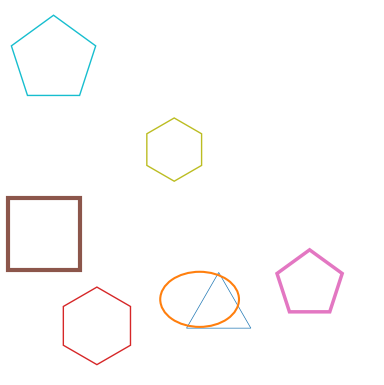[{"shape": "triangle", "thickness": 0.5, "radius": 0.48, "center": [0.568, 0.196]}, {"shape": "oval", "thickness": 1.5, "radius": 0.51, "center": [0.518, 0.222]}, {"shape": "hexagon", "thickness": 1, "radius": 0.5, "center": [0.252, 0.154]}, {"shape": "square", "thickness": 3, "radius": 0.47, "center": [0.116, 0.393]}, {"shape": "pentagon", "thickness": 2.5, "radius": 0.45, "center": [0.804, 0.262]}, {"shape": "hexagon", "thickness": 1, "radius": 0.41, "center": [0.452, 0.611]}, {"shape": "pentagon", "thickness": 1, "radius": 0.58, "center": [0.139, 0.845]}]